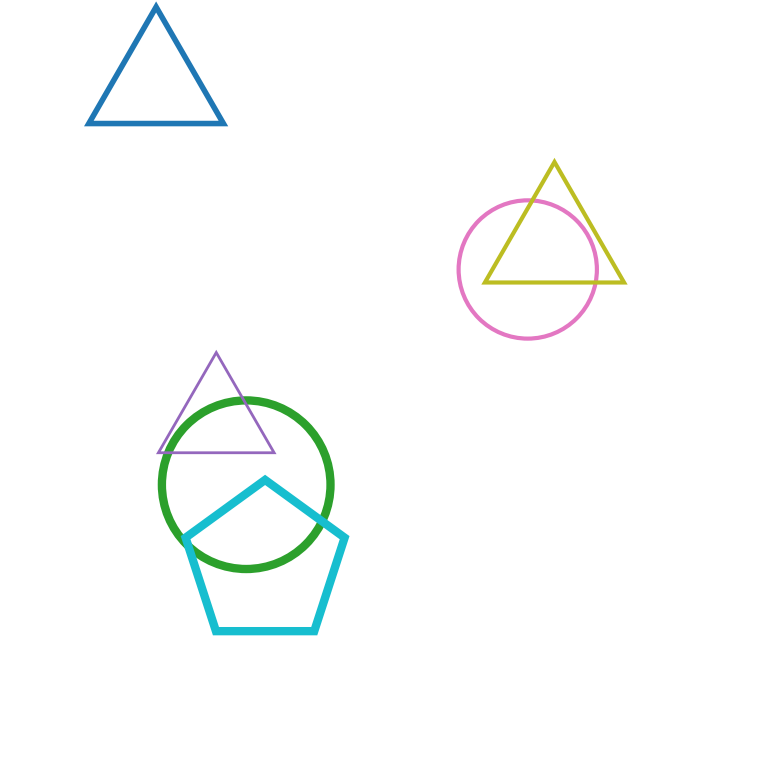[{"shape": "triangle", "thickness": 2, "radius": 0.5, "center": [0.203, 0.89]}, {"shape": "circle", "thickness": 3, "radius": 0.55, "center": [0.32, 0.371]}, {"shape": "triangle", "thickness": 1, "radius": 0.43, "center": [0.281, 0.455]}, {"shape": "circle", "thickness": 1.5, "radius": 0.45, "center": [0.685, 0.65]}, {"shape": "triangle", "thickness": 1.5, "radius": 0.52, "center": [0.72, 0.685]}, {"shape": "pentagon", "thickness": 3, "radius": 0.54, "center": [0.344, 0.268]}]